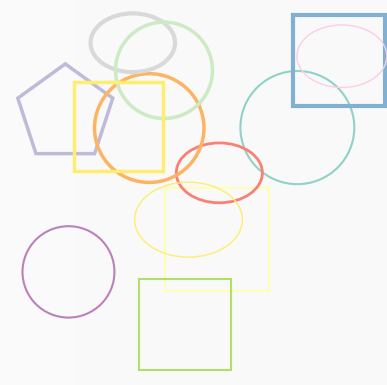[{"shape": "circle", "thickness": 1.5, "radius": 0.73, "center": [0.767, 0.669]}, {"shape": "square", "thickness": 1.5, "radius": 0.67, "center": [0.56, 0.378]}, {"shape": "pentagon", "thickness": 2.5, "radius": 0.64, "center": [0.168, 0.705]}, {"shape": "oval", "thickness": 2, "radius": 0.56, "center": [0.566, 0.551]}, {"shape": "square", "thickness": 3, "radius": 0.59, "center": [0.876, 0.843]}, {"shape": "circle", "thickness": 2.5, "radius": 0.71, "center": [0.385, 0.667]}, {"shape": "square", "thickness": 1.5, "radius": 0.59, "center": [0.478, 0.158]}, {"shape": "oval", "thickness": 1, "radius": 0.58, "center": [0.882, 0.854]}, {"shape": "oval", "thickness": 3, "radius": 0.55, "center": [0.343, 0.889]}, {"shape": "circle", "thickness": 1.5, "radius": 0.59, "center": [0.177, 0.294]}, {"shape": "circle", "thickness": 2.5, "radius": 0.63, "center": [0.423, 0.817]}, {"shape": "oval", "thickness": 1, "radius": 0.7, "center": [0.486, 0.429]}, {"shape": "square", "thickness": 2.5, "radius": 0.58, "center": [0.307, 0.671]}]